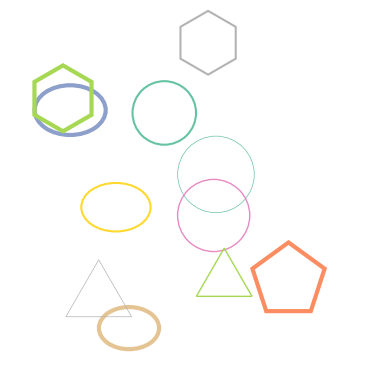[{"shape": "circle", "thickness": 1.5, "radius": 0.41, "center": [0.427, 0.707]}, {"shape": "circle", "thickness": 0.5, "radius": 0.5, "center": [0.561, 0.547]}, {"shape": "pentagon", "thickness": 3, "radius": 0.49, "center": [0.749, 0.272]}, {"shape": "oval", "thickness": 3, "radius": 0.46, "center": [0.182, 0.714]}, {"shape": "circle", "thickness": 1, "radius": 0.47, "center": [0.555, 0.44]}, {"shape": "hexagon", "thickness": 3, "radius": 0.43, "center": [0.164, 0.744]}, {"shape": "triangle", "thickness": 1, "radius": 0.42, "center": [0.582, 0.272]}, {"shape": "oval", "thickness": 1.5, "radius": 0.45, "center": [0.301, 0.462]}, {"shape": "oval", "thickness": 3, "radius": 0.39, "center": [0.335, 0.148]}, {"shape": "triangle", "thickness": 0.5, "radius": 0.49, "center": [0.256, 0.227]}, {"shape": "hexagon", "thickness": 1.5, "radius": 0.41, "center": [0.541, 0.889]}]